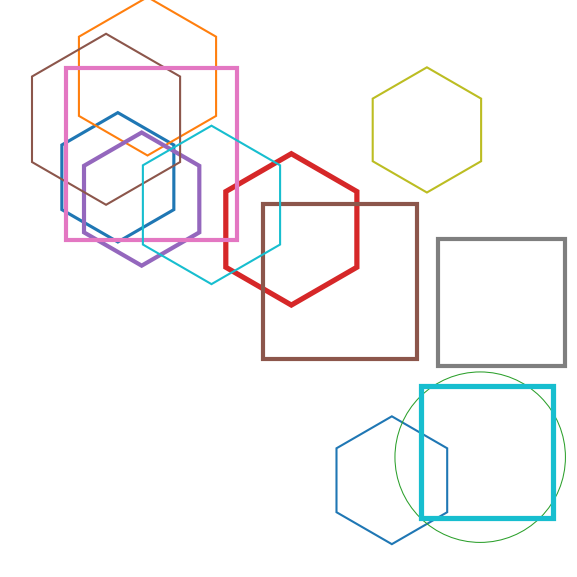[{"shape": "hexagon", "thickness": 1, "radius": 0.55, "center": [0.679, 0.168]}, {"shape": "hexagon", "thickness": 1.5, "radius": 0.56, "center": [0.204, 0.692]}, {"shape": "hexagon", "thickness": 1, "radius": 0.69, "center": [0.255, 0.867]}, {"shape": "circle", "thickness": 0.5, "radius": 0.74, "center": [0.832, 0.207]}, {"shape": "hexagon", "thickness": 2.5, "radius": 0.66, "center": [0.504, 0.602]}, {"shape": "hexagon", "thickness": 2, "radius": 0.58, "center": [0.245, 0.654]}, {"shape": "square", "thickness": 2, "radius": 0.67, "center": [0.589, 0.512]}, {"shape": "hexagon", "thickness": 1, "radius": 0.74, "center": [0.184, 0.793]}, {"shape": "square", "thickness": 2, "radius": 0.74, "center": [0.262, 0.733]}, {"shape": "square", "thickness": 2, "radius": 0.55, "center": [0.868, 0.475]}, {"shape": "hexagon", "thickness": 1, "radius": 0.54, "center": [0.739, 0.774]}, {"shape": "square", "thickness": 2.5, "radius": 0.57, "center": [0.843, 0.216]}, {"shape": "hexagon", "thickness": 1, "radius": 0.69, "center": [0.366, 0.644]}]